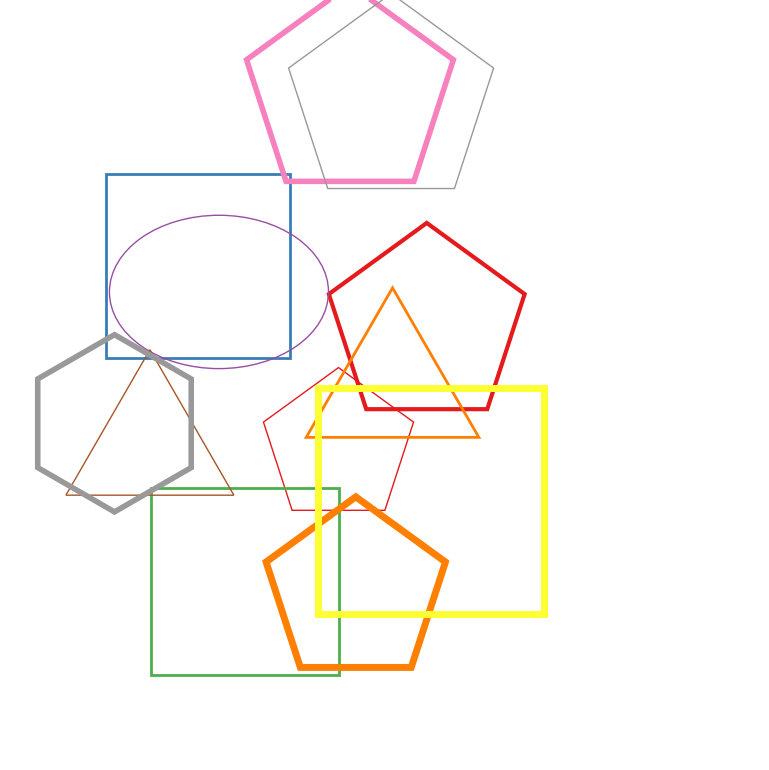[{"shape": "pentagon", "thickness": 1.5, "radius": 0.67, "center": [0.554, 0.577]}, {"shape": "pentagon", "thickness": 0.5, "radius": 0.51, "center": [0.44, 0.42]}, {"shape": "square", "thickness": 1, "radius": 0.6, "center": [0.257, 0.655]}, {"shape": "square", "thickness": 1, "radius": 0.61, "center": [0.318, 0.244]}, {"shape": "oval", "thickness": 0.5, "radius": 0.71, "center": [0.284, 0.621]}, {"shape": "pentagon", "thickness": 2.5, "radius": 0.61, "center": [0.462, 0.232]}, {"shape": "triangle", "thickness": 1, "radius": 0.65, "center": [0.51, 0.497]}, {"shape": "square", "thickness": 2.5, "radius": 0.73, "center": [0.56, 0.349]}, {"shape": "triangle", "thickness": 0.5, "radius": 0.63, "center": [0.195, 0.42]}, {"shape": "pentagon", "thickness": 2, "radius": 0.71, "center": [0.455, 0.879]}, {"shape": "pentagon", "thickness": 0.5, "radius": 0.7, "center": [0.508, 0.868]}, {"shape": "hexagon", "thickness": 2, "radius": 0.58, "center": [0.149, 0.45]}]